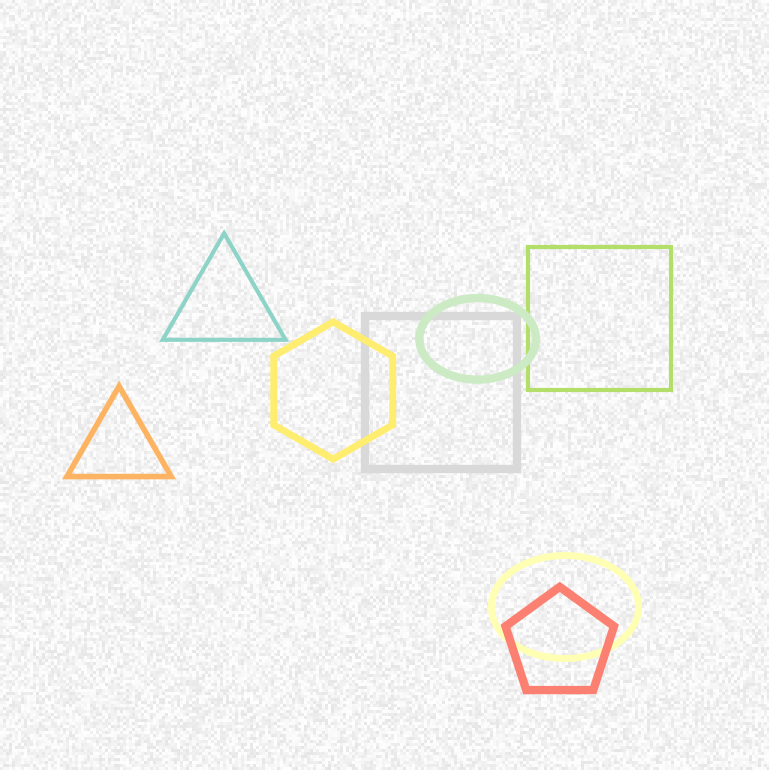[{"shape": "triangle", "thickness": 1.5, "radius": 0.46, "center": [0.291, 0.605]}, {"shape": "oval", "thickness": 2.5, "radius": 0.48, "center": [0.734, 0.212]}, {"shape": "pentagon", "thickness": 3, "radius": 0.37, "center": [0.727, 0.164]}, {"shape": "triangle", "thickness": 2, "radius": 0.39, "center": [0.155, 0.42]}, {"shape": "square", "thickness": 1.5, "radius": 0.46, "center": [0.779, 0.587]}, {"shape": "square", "thickness": 3, "radius": 0.5, "center": [0.573, 0.491]}, {"shape": "oval", "thickness": 3, "radius": 0.38, "center": [0.62, 0.56]}, {"shape": "hexagon", "thickness": 2.5, "radius": 0.45, "center": [0.433, 0.493]}]